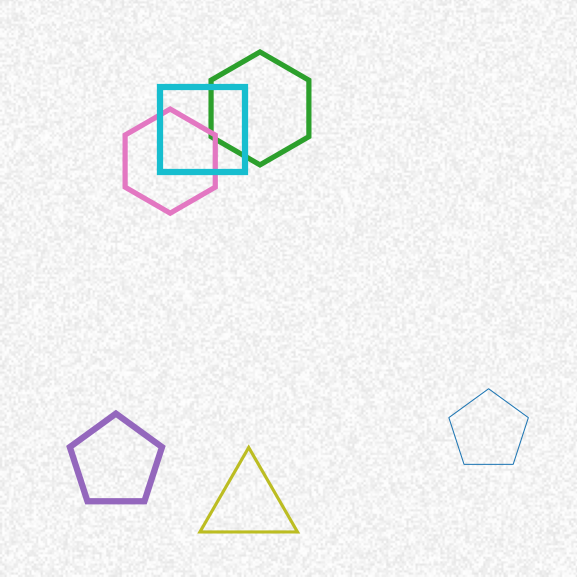[{"shape": "pentagon", "thickness": 0.5, "radius": 0.36, "center": [0.846, 0.254]}, {"shape": "hexagon", "thickness": 2.5, "radius": 0.49, "center": [0.45, 0.811]}, {"shape": "pentagon", "thickness": 3, "radius": 0.42, "center": [0.201, 0.199]}, {"shape": "hexagon", "thickness": 2.5, "radius": 0.45, "center": [0.295, 0.72]}, {"shape": "triangle", "thickness": 1.5, "radius": 0.49, "center": [0.431, 0.127]}, {"shape": "square", "thickness": 3, "radius": 0.37, "center": [0.351, 0.775]}]